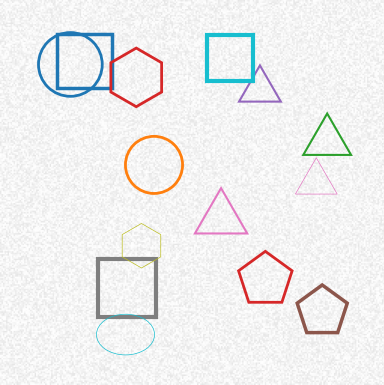[{"shape": "square", "thickness": 2.5, "radius": 0.36, "center": [0.22, 0.841]}, {"shape": "circle", "thickness": 2, "radius": 0.41, "center": [0.183, 0.833]}, {"shape": "circle", "thickness": 2, "radius": 0.37, "center": [0.4, 0.572]}, {"shape": "triangle", "thickness": 1.5, "radius": 0.36, "center": [0.85, 0.633]}, {"shape": "hexagon", "thickness": 2, "radius": 0.38, "center": [0.354, 0.799]}, {"shape": "pentagon", "thickness": 2, "radius": 0.37, "center": [0.689, 0.274]}, {"shape": "triangle", "thickness": 1.5, "radius": 0.31, "center": [0.675, 0.767]}, {"shape": "pentagon", "thickness": 2.5, "radius": 0.34, "center": [0.837, 0.191]}, {"shape": "triangle", "thickness": 1.5, "radius": 0.39, "center": [0.574, 0.433]}, {"shape": "triangle", "thickness": 0.5, "radius": 0.31, "center": [0.822, 0.527]}, {"shape": "square", "thickness": 3, "radius": 0.38, "center": [0.33, 0.251]}, {"shape": "hexagon", "thickness": 0.5, "radius": 0.29, "center": [0.367, 0.362]}, {"shape": "oval", "thickness": 0.5, "radius": 0.38, "center": [0.326, 0.131]}, {"shape": "square", "thickness": 3, "radius": 0.3, "center": [0.597, 0.849]}]